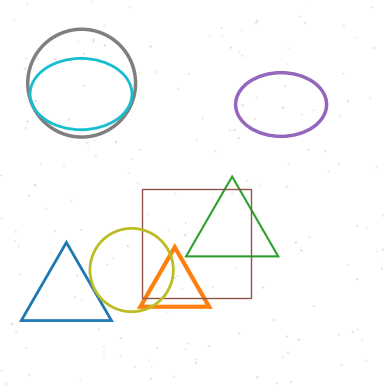[{"shape": "triangle", "thickness": 2, "radius": 0.68, "center": [0.172, 0.235]}, {"shape": "triangle", "thickness": 3, "radius": 0.52, "center": [0.454, 0.255]}, {"shape": "triangle", "thickness": 1.5, "radius": 0.69, "center": [0.603, 0.403]}, {"shape": "oval", "thickness": 2.5, "radius": 0.59, "center": [0.73, 0.729]}, {"shape": "square", "thickness": 1, "radius": 0.71, "center": [0.511, 0.367]}, {"shape": "circle", "thickness": 2.5, "radius": 0.7, "center": [0.212, 0.784]}, {"shape": "circle", "thickness": 2, "radius": 0.54, "center": [0.342, 0.299]}, {"shape": "oval", "thickness": 2, "radius": 0.66, "center": [0.21, 0.756]}]